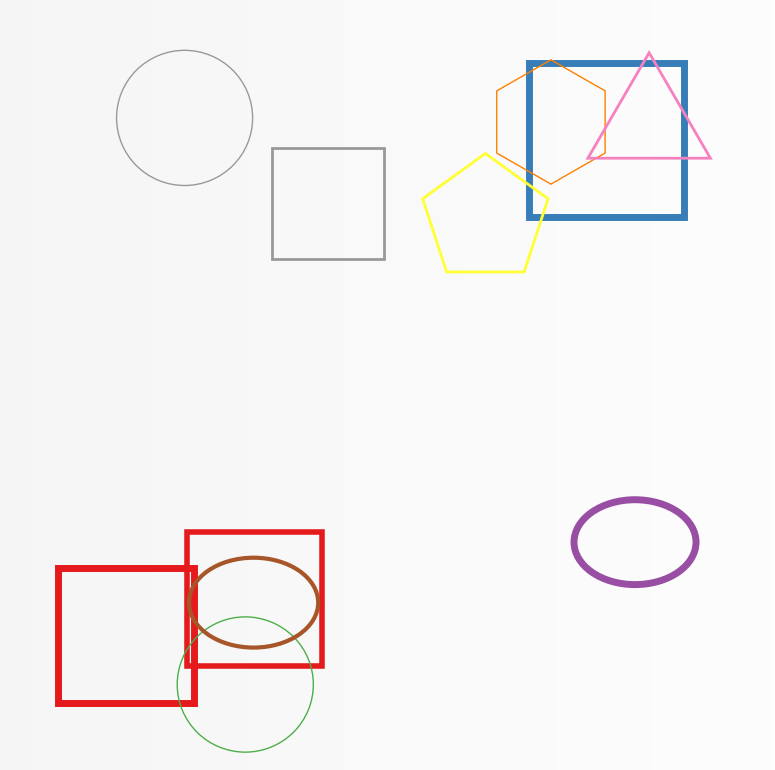[{"shape": "square", "thickness": 2, "radius": 0.43, "center": [0.329, 0.223]}, {"shape": "square", "thickness": 2.5, "radius": 0.44, "center": [0.163, 0.174]}, {"shape": "square", "thickness": 2.5, "radius": 0.5, "center": [0.782, 0.818]}, {"shape": "circle", "thickness": 0.5, "radius": 0.44, "center": [0.316, 0.111]}, {"shape": "oval", "thickness": 2.5, "radius": 0.39, "center": [0.819, 0.296]}, {"shape": "hexagon", "thickness": 0.5, "radius": 0.4, "center": [0.711, 0.842]}, {"shape": "pentagon", "thickness": 1, "radius": 0.43, "center": [0.626, 0.716]}, {"shape": "oval", "thickness": 1.5, "radius": 0.42, "center": [0.327, 0.217]}, {"shape": "triangle", "thickness": 1, "radius": 0.46, "center": [0.838, 0.84]}, {"shape": "square", "thickness": 1, "radius": 0.36, "center": [0.424, 0.736]}, {"shape": "circle", "thickness": 0.5, "radius": 0.44, "center": [0.238, 0.847]}]